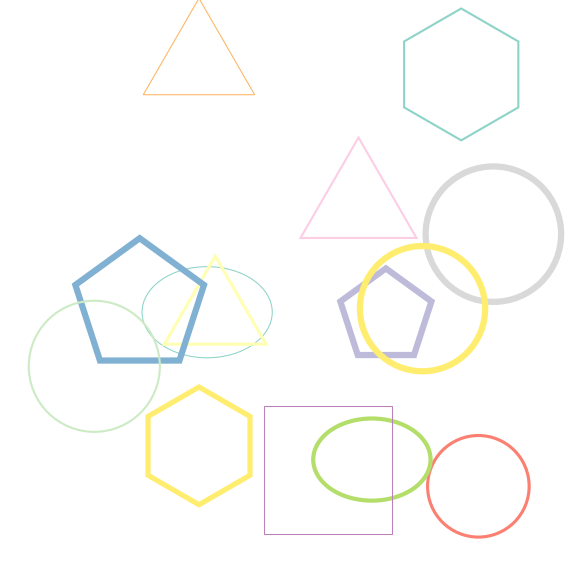[{"shape": "oval", "thickness": 0.5, "radius": 0.56, "center": [0.359, 0.458]}, {"shape": "hexagon", "thickness": 1, "radius": 0.57, "center": [0.799, 0.87]}, {"shape": "triangle", "thickness": 1.5, "radius": 0.51, "center": [0.373, 0.454]}, {"shape": "pentagon", "thickness": 3, "radius": 0.41, "center": [0.668, 0.451]}, {"shape": "circle", "thickness": 1.5, "radius": 0.44, "center": [0.828, 0.157]}, {"shape": "pentagon", "thickness": 3, "radius": 0.59, "center": [0.242, 0.47]}, {"shape": "triangle", "thickness": 0.5, "radius": 0.56, "center": [0.345, 0.891]}, {"shape": "oval", "thickness": 2, "radius": 0.51, "center": [0.644, 0.203]}, {"shape": "triangle", "thickness": 1, "radius": 0.58, "center": [0.621, 0.645]}, {"shape": "circle", "thickness": 3, "radius": 0.59, "center": [0.854, 0.594]}, {"shape": "square", "thickness": 0.5, "radius": 0.55, "center": [0.567, 0.186]}, {"shape": "circle", "thickness": 1, "radius": 0.57, "center": [0.163, 0.365]}, {"shape": "circle", "thickness": 3, "radius": 0.54, "center": [0.732, 0.465]}, {"shape": "hexagon", "thickness": 2.5, "radius": 0.51, "center": [0.345, 0.227]}]